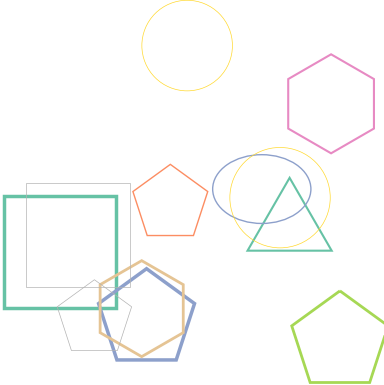[{"shape": "triangle", "thickness": 1.5, "radius": 0.63, "center": [0.752, 0.412]}, {"shape": "square", "thickness": 2.5, "radius": 0.73, "center": [0.155, 0.344]}, {"shape": "pentagon", "thickness": 1, "radius": 0.51, "center": [0.442, 0.471]}, {"shape": "pentagon", "thickness": 2.5, "radius": 0.65, "center": [0.381, 0.171]}, {"shape": "oval", "thickness": 1, "radius": 0.64, "center": [0.68, 0.509]}, {"shape": "hexagon", "thickness": 1.5, "radius": 0.64, "center": [0.86, 0.73]}, {"shape": "pentagon", "thickness": 2, "radius": 0.66, "center": [0.883, 0.113]}, {"shape": "circle", "thickness": 0.5, "radius": 0.65, "center": [0.727, 0.487]}, {"shape": "circle", "thickness": 0.5, "radius": 0.59, "center": [0.486, 0.882]}, {"shape": "hexagon", "thickness": 2, "radius": 0.62, "center": [0.368, 0.198]}, {"shape": "pentagon", "thickness": 0.5, "radius": 0.51, "center": [0.245, 0.172]}, {"shape": "square", "thickness": 0.5, "radius": 0.68, "center": [0.202, 0.389]}]